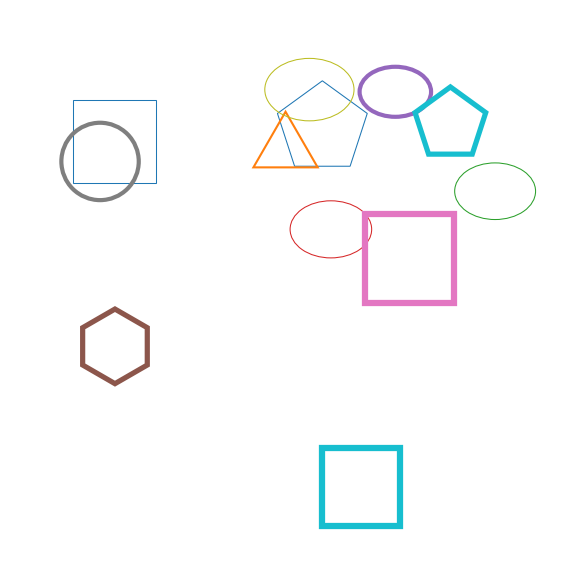[{"shape": "square", "thickness": 0.5, "radius": 0.36, "center": [0.198, 0.754]}, {"shape": "pentagon", "thickness": 0.5, "radius": 0.41, "center": [0.558, 0.777]}, {"shape": "triangle", "thickness": 1, "radius": 0.32, "center": [0.494, 0.741]}, {"shape": "oval", "thickness": 0.5, "radius": 0.35, "center": [0.857, 0.668]}, {"shape": "oval", "thickness": 0.5, "radius": 0.35, "center": [0.573, 0.602]}, {"shape": "oval", "thickness": 2, "radius": 0.31, "center": [0.685, 0.84]}, {"shape": "hexagon", "thickness": 2.5, "radius": 0.32, "center": [0.199, 0.399]}, {"shape": "square", "thickness": 3, "radius": 0.38, "center": [0.708, 0.551]}, {"shape": "circle", "thickness": 2, "radius": 0.33, "center": [0.173, 0.72]}, {"shape": "oval", "thickness": 0.5, "radius": 0.39, "center": [0.536, 0.844]}, {"shape": "square", "thickness": 3, "radius": 0.34, "center": [0.625, 0.156]}, {"shape": "pentagon", "thickness": 2.5, "radius": 0.32, "center": [0.78, 0.784]}]